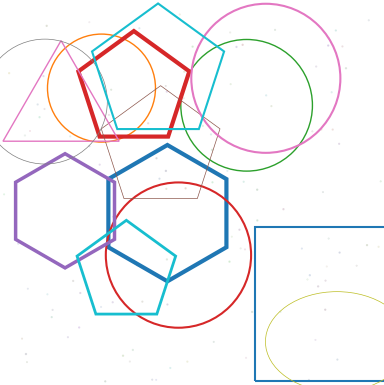[{"shape": "square", "thickness": 1.5, "radius": 1.0, "center": [0.861, 0.21]}, {"shape": "hexagon", "thickness": 3, "radius": 0.89, "center": [0.435, 0.446]}, {"shape": "circle", "thickness": 1, "radius": 0.7, "center": [0.264, 0.771]}, {"shape": "circle", "thickness": 1, "radius": 0.85, "center": [0.641, 0.727]}, {"shape": "pentagon", "thickness": 3, "radius": 0.76, "center": [0.348, 0.768]}, {"shape": "circle", "thickness": 1.5, "radius": 0.94, "center": [0.464, 0.337]}, {"shape": "hexagon", "thickness": 2.5, "radius": 0.74, "center": [0.169, 0.452]}, {"shape": "pentagon", "thickness": 0.5, "radius": 0.81, "center": [0.417, 0.615]}, {"shape": "triangle", "thickness": 1, "radius": 0.87, "center": [0.159, 0.72]}, {"shape": "circle", "thickness": 1.5, "radius": 0.97, "center": [0.69, 0.797]}, {"shape": "circle", "thickness": 0.5, "radius": 0.81, "center": [0.117, 0.736]}, {"shape": "oval", "thickness": 0.5, "radius": 0.93, "center": [0.875, 0.112]}, {"shape": "pentagon", "thickness": 1.5, "radius": 0.9, "center": [0.411, 0.811]}, {"shape": "pentagon", "thickness": 2, "radius": 0.67, "center": [0.328, 0.293]}]